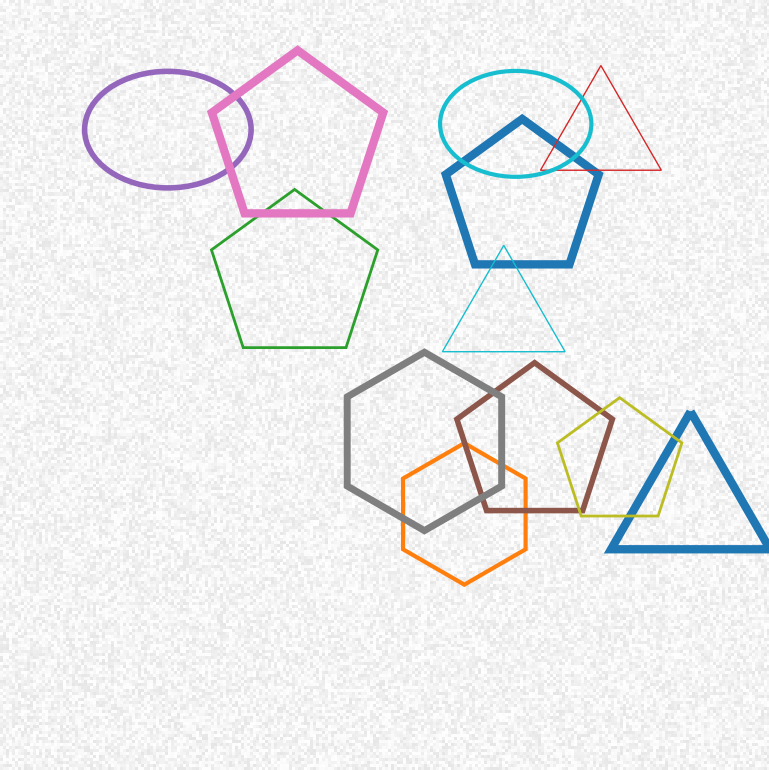[{"shape": "triangle", "thickness": 3, "radius": 0.6, "center": [0.897, 0.346]}, {"shape": "pentagon", "thickness": 3, "radius": 0.52, "center": [0.678, 0.741]}, {"shape": "hexagon", "thickness": 1.5, "radius": 0.46, "center": [0.603, 0.333]}, {"shape": "pentagon", "thickness": 1, "radius": 0.57, "center": [0.383, 0.64]}, {"shape": "triangle", "thickness": 0.5, "radius": 0.45, "center": [0.78, 0.824]}, {"shape": "oval", "thickness": 2, "radius": 0.54, "center": [0.218, 0.832]}, {"shape": "pentagon", "thickness": 2, "radius": 0.53, "center": [0.694, 0.423]}, {"shape": "pentagon", "thickness": 3, "radius": 0.59, "center": [0.386, 0.818]}, {"shape": "hexagon", "thickness": 2.5, "radius": 0.58, "center": [0.551, 0.427]}, {"shape": "pentagon", "thickness": 1, "radius": 0.42, "center": [0.805, 0.399]}, {"shape": "oval", "thickness": 1.5, "radius": 0.49, "center": [0.67, 0.839]}, {"shape": "triangle", "thickness": 0.5, "radius": 0.46, "center": [0.654, 0.589]}]